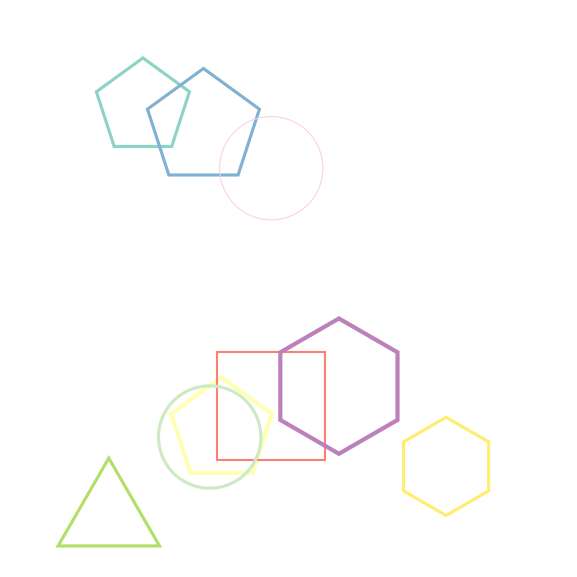[{"shape": "pentagon", "thickness": 1.5, "radius": 0.42, "center": [0.248, 0.814]}, {"shape": "pentagon", "thickness": 2, "radius": 0.46, "center": [0.384, 0.254]}, {"shape": "square", "thickness": 1, "radius": 0.47, "center": [0.469, 0.296]}, {"shape": "pentagon", "thickness": 1.5, "radius": 0.51, "center": [0.352, 0.779]}, {"shape": "triangle", "thickness": 1.5, "radius": 0.51, "center": [0.188, 0.104]}, {"shape": "circle", "thickness": 0.5, "radius": 0.45, "center": [0.47, 0.708]}, {"shape": "hexagon", "thickness": 2, "radius": 0.59, "center": [0.587, 0.331]}, {"shape": "circle", "thickness": 1.5, "radius": 0.44, "center": [0.363, 0.242]}, {"shape": "hexagon", "thickness": 1.5, "radius": 0.43, "center": [0.772, 0.192]}]